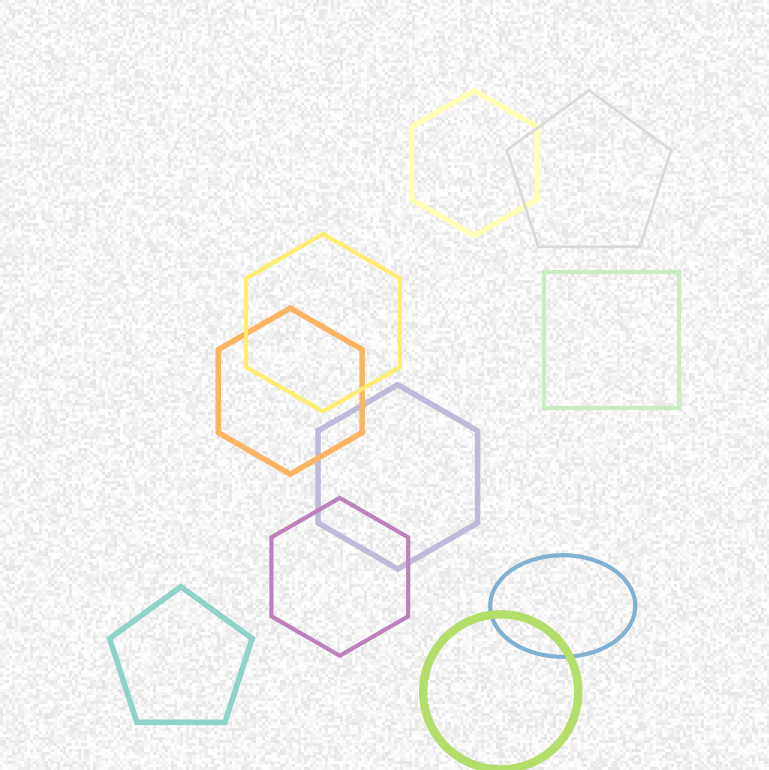[{"shape": "pentagon", "thickness": 2, "radius": 0.49, "center": [0.235, 0.141]}, {"shape": "hexagon", "thickness": 2, "radius": 0.47, "center": [0.616, 0.788]}, {"shape": "hexagon", "thickness": 2, "radius": 0.6, "center": [0.517, 0.381]}, {"shape": "oval", "thickness": 1.5, "radius": 0.47, "center": [0.731, 0.213]}, {"shape": "hexagon", "thickness": 2, "radius": 0.54, "center": [0.377, 0.492]}, {"shape": "circle", "thickness": 3, "radius": 0.5, "center": [0.65, 0.101]}, {"shape": "pentagon", "thickness": 1, "radius": 0.56, "center": [0.765, 0.77]}, {"shape": "hexagon", "thickness": 1.5, "radius": 0.51, "center": [0.441, 0.251]}, {"shape": "square", "thickness": 1.5, "radius": 0.44, "center": [0.794, 0.558]}, {"shape": "hexagon", "thickness": 1.5, "radius": 0.58, "center": [0.42, 0.581]}]